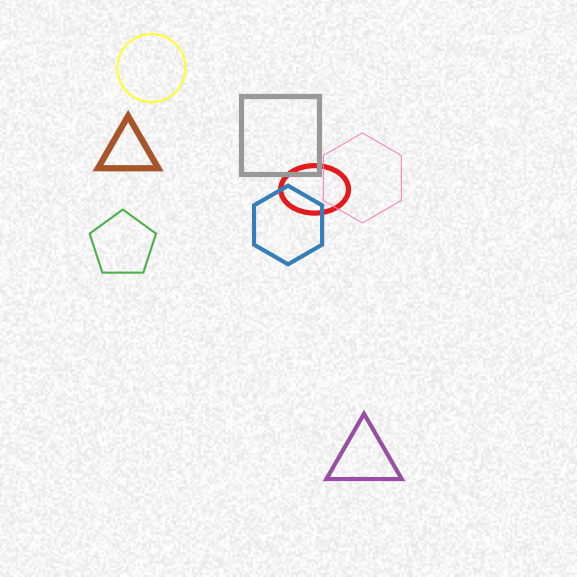[{"shape": "oval", "thickness": 2.5, "radius": 0.29, "center": [0.545, 0.671]}, {"shape": "hexagon", "thickness": 2, "radius": 0.34, "center": [0.499, 0.61]}, {"shape": "pentagon", "thickness": 1, "radius": 0.3, "center": [0.213, 0.576]}, {"shape": "triangle", "thickness": 2, "radius": 0.38, "center": [0.63, 0.207]}, {"shape": "circle", "thickness": 1, "radius": 0.29, "center": [0.262, 0.881]}, {"shape": "triangle", "thickness": 3, "radius": 0.3, "center": [0.222, 0.738]}, {"shape": "hexagon", "thickness": 0.5, "radius": 0.39, "center": [0.627, 0.691]}, {"shape": "square", "thickness": 2.5, "radius": 0.34, "center": [0.485, 0.765]}]